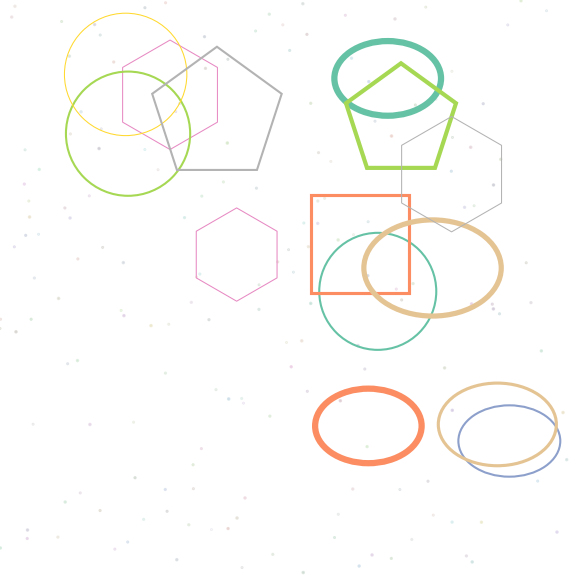[{"shape": "oval", "thickness": 3, "radius": 0.46, "center": [0.671, 0.863]}, {"shape": "circle", "thickness": 1, "radius": 0.51, "center": [0.654, 0.495]}, {"shape": "square", "thickness": 1.5, "radius": 0.42, "center": [0.623, 0.576]}, {"shape": "oval", "thickness": 3, "radius": 0.46, "center": [0.638, 0.262]}, {"shape": "oval", "thickness": 1, "radius": 0.44, "center": [0.882, 0.235]}, {"shape": "hexagon", "thickness": 0.5, "radius": 0.47, "center": [0.294, 0.835]}, {"shape": "hexagon", "thickness": 0.5, "radius": 0.4, "center": [0.41, 0.558]}, {"shape": "pentagon", "thickness": 2, "radius": 0.5, "center": [0.694, 0.789]}, {"shape": "circle", "thickness": 1, "radius": 0.54, "center": [0.222, 0.768]}, {"shape": "circle", "thickness": 0.5, "radius": 0.53, "center": [0.218, 0.87]}, {"shape": "oval", "thickness": 1.5, "radius": 0.51, "center": [0.861, 0.264]}, {"shape": "oval", "thickness": 2.5, "radius": 0.59, "center": [0.749, 0.535]}, {"shape": "pentagon", "thickness": 1, "radius": 0.59, "center": [0.376, 0.8]}, {"shape": "hexagon", "thickness": 0.5, "radius": 0.5, "center": [0.782, 0.698]}]